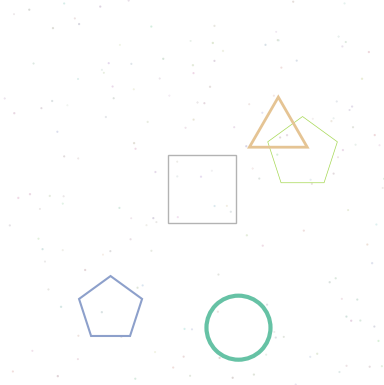[{"shape": "circle", "thickness": 3, "radius": 0.42, "center": [0.619, 0.149]}, {"shape": "pentagon", "thickness": 1.5, "radius": 0.43, "center": [0.287, 0.197]}, {"shape": "pentagon", "thickness": 0.5, "radius": 0.48, "center": [0.786, 0.602]}, {"shape": "triangle", "thickness": 2, "radius": 0.43, "center": [0.723, 0.661]}, {"shape": "square", "thickness": 1, "radius": 0.44, "center": [0.524, 0.51]}]